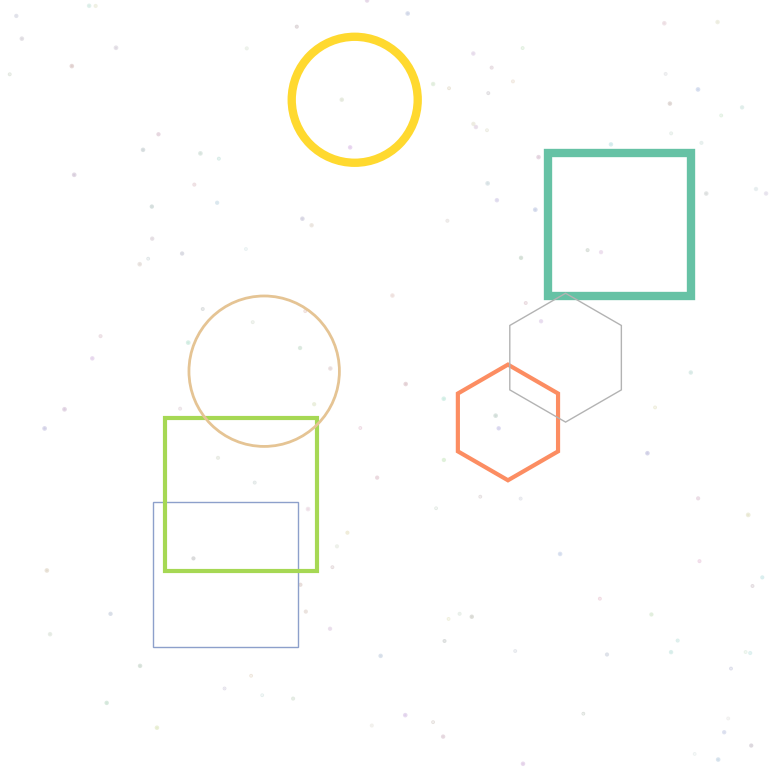[{"shape": "square", "thickness": 3, "radius": 0.46, "center": [0.805, 0.709]}, {"shape": "hexagon", "thickness": 1.5, "radius": 0.38, "center": [0.66, 0.451]}, {"shape": "square", "thickness": 0.5, "radius": 0.47, "center": [0.293, 0.253]}, {"shape": "square", "thickness": 1.5, "radius": 0.49, "center": [0.313, 0.358]}, {"shape": "circle", "thickness": 3, "radius": 0.41, "center": [0.461, 0.87]}, {"shape": "circle", "thickness": 1, "radius": 0.49, "center": [0.343, 0.518]}, {"shape": "hexagon", "thickness": 0.5, "radius": 0.42, "center": [0.735, 0.535]}]